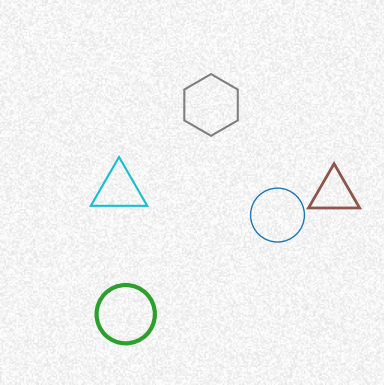[{"shape": "circle", "thickness": 1, "radius": 0.35, "center": [0.721, 0.441]}, {"shape": "circle", "thickness": 3, "radius": 0.38, "center": [0.327, 0.184]}, {"shape": "triangle", "thickness": 2, "radius": 0.38, "center": [0.868, 0.498]}, {"shape": "hexagon", "thickness": 1.5, "radius": 0.4, "center": [0.548, 0.727]}, {"shape": "triangle", "thickness": 1.5, "radius": 0.42, "center": [0.309, 0.508]}]